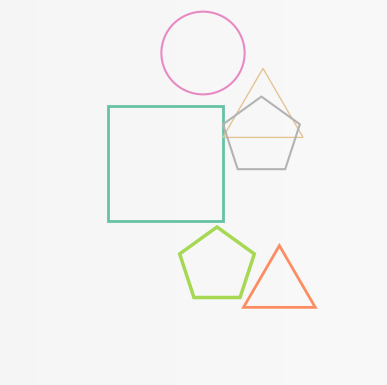[{"shape": "square", "thickness": 2, "radius": 0.75, "center": [0.427, 0.574]}, {"shape": "triangle", "thickness": 2, "radius": 0.53, "center": [0.721, 0.255]}, {"shape": "circle", "thickness": 1.5, "radius": 0.54, "center": [0.524, 0.862]}, {"shape": "pentagon", "thickness": 2.5, "radius": 0.51, "center": [0.56, 0.309]}, {"shape": "triangle", "thickness": 1, "radius": 0.6, "center": [0.679, 0.703]}, {"shape": "pentagon", "thickness": 1.5, "radius": 0.52, "center": [0.675, 0.645]}]